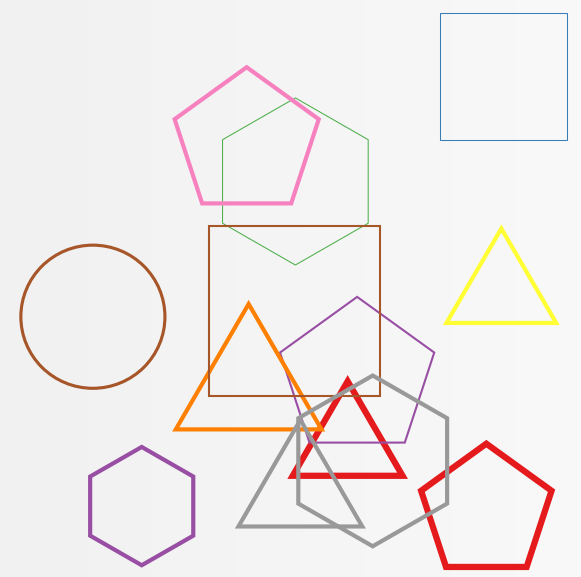[{"shape": "pentagon", "thickness": 3, "radius": 0.59, "center": [0.837, 0.113]}, {"shape": "triangle", "thickness": 3, "radius": 0.55, "center": [0.598, 0.23]}, {"shape": "square", "thickness": 0.5, "radius": 0.55, "center": [0.866, 0.867]}, {"shape": "hexagon", "thickness": 0.5, "radius": 0.72, "center": [0.508, 0.685]}, {"shape": "pentagon", "thickness": 1, "radius": 0.7, "center": [0.614, 0.346]}, {"shape": "hexagon", "thickness": 2, "radius": 0.51, "center": [0.244, 0.123]}, {"shape": "triangle", "thickness": 2, "radius": 0.72, "center": [0.428, 0.328]}, {"shape": "triangle", "thickness": 2, "radius": 0.55, "center": [0.863, 0.494]}, {"shape": "circle", "thickness": 1.5, "radius": 0.62, "center": [0.16, 0.451]}, {"shape": "square", "thickness": 1, "radius": 0.73, "center": [0.507, 0.46]}, {"shape": "pentagon", "thickness": 2, "radius": 0.65, "center": [0.424, 0.752]}, {"shape": "triangle", "thickness": 2, "radius": 0.62, "center": [0.517, 0.149]}, {"shape": "hexagon", "thickness": 2, "radius": 0.74, "center": [0.641, 0.201]}]